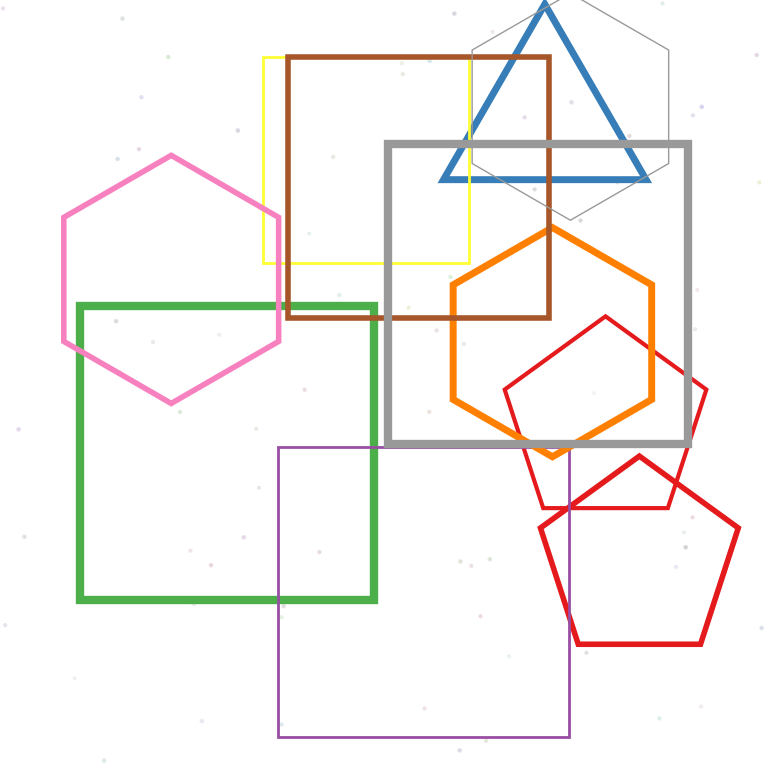[{"shape": "pentagon", "thickness": 2, "radius": 0.68, "center": [0.83, 0.273]}, {"shape": "pentagon", "thickness": 1.5, "radius": 0.69, "center": [0.786, 0.451]}, {"shape": "triangle", "thickness": 2.5, "radius": 0.76, "center": [0.708, 0.843]}, {"shape": "square", "thickness": 3, "radius": 0.96, "center": [0.294, 0.412]}, {"shape": "square", "thickness": 1, "radius": 0.94, "center": [0.55, 0.231]}, {"shape": "hexagon", "thickness": 2.5, "radius": 0.74, "center": [0.717, 0.556]}, {"shape": "square", "thickness": 1, "radius": 0.67, "center": [0.475, 0.792]}, {"shape": "square", "thickness": 2, "radius": 0.85, "center": [0.544, 0.757]}, {"shape": "hexagon", "thickness": 2, "radius": 0.81, "center": [0.222, 0.637]}, {"shape": "hexagon", "thickness": 0.5, "radius": 0.74, "center": [0.741, 0.861]}, {"shape": "square", "thickness": 3, "radius": 0.97, "center": [0.699, 0.618]}]